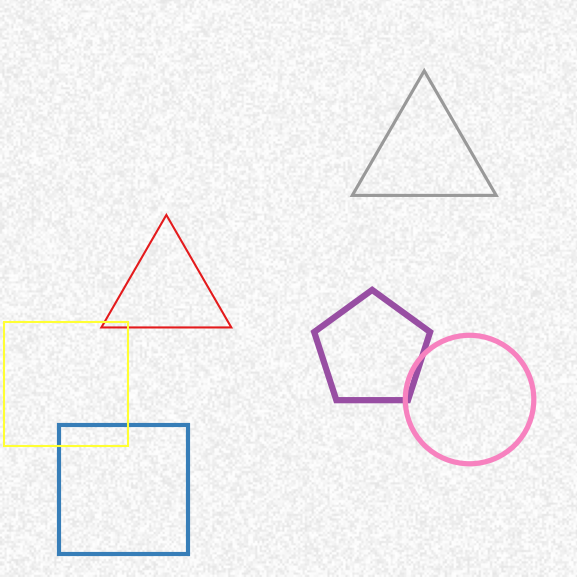[{"shape": "triangle", "thickness": 1, "radius": 0.65, "center": [0.288, 0.497]}, {"shape": "square", "thickness": 2, "radius": 0.56, "center": [0.214, 0.151]}, {"shape": "pentagon", "thickness": 3, "radius": 0.53, "center": [0.644, 0.392]}, {"shape": "square", "thickness": 1, "radius": 0.54, "center": [0.115, 0.334]}, {"shape": "circle", "thickness": 2.5, "radius": 0.56, "center": [0.813, 0.307]}, {"shape": "triangle", "thickness": 1.5, "radius": 0.72, "center": [0.735, 0.733]}]